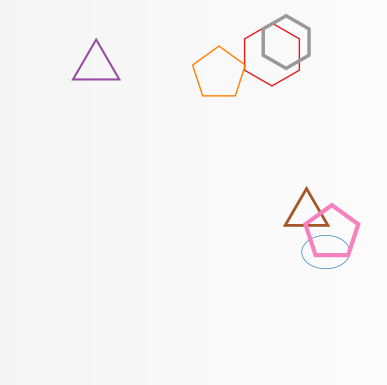[{"shape": "hexagon", "thickness": 1, "radius": 0.41, "center": [0.702, 0.858]}, {"shape": "oval", "thickness": 0.5, "radius": 0.31, "center": [0.841, 0.345]}, {"shape": "triangle", "thickness": 1.5, "radius": 0.35, "center": [0.248, 0.828]}, {"shape": "pentagon", "thickness": 1, "radius": 0.36, "center": [0.565, 0.809]}, {"shape": "triangle", "thickness": 2, "radius": 0.32, "center": [0.791, 0.446]}, {"shape": "pentagon", "thickness": 3, "radius": 0.36, "center": [0.856, 0.395]}, {"shape": "hexagon", "thickness": 2.5, "radius": 0.34, "center": [0.738, 0.891]}]